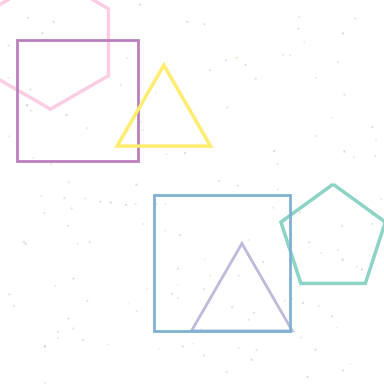[{"shape": "pentagon", "thickness": 2.5, "radius": 0.71, "center": [0.865, 0.379]}, {"shape": "triangle", "thickness": 2, "radius": 0.76, "center": [0.628, 0.216]}, {"shape": "square", "thickness": 2, "radius": 0.88, "center": [0.577, 0.317]}, {"shape": "hexagon", "thickness": 2.5, "radius": 0.87, "center": [0.131, 0.89]}, {"shape": "square", "thickness": 2, "radius": 0.79, "center": [0.201, 0.739]}, {"shape": "triangle", "thickness": 2.5, "radius": 0.7, "center": [0.426, 0.691]}]